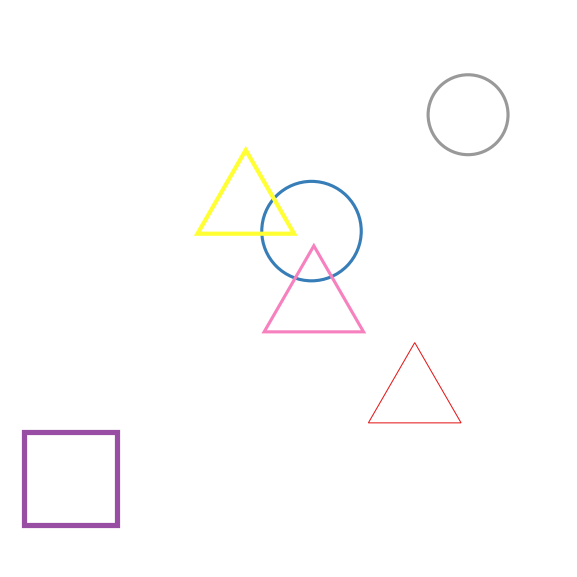[{"shape": "triangle", "thickness": 0.5, "radius": 0.46, "center": [0.718, 0.313]}, {"shape": "circle", "thickness": 1.5, "radius": 0.43, "center": [0.539, 0.599]}, {"shape": "square", "thickness": 2.5, "radius": 0.4, "center": [0.122, 0.17]}, {"shape": "triangle", "thickness": 2, "radius": 0.48, "center": [0.426, 0.643]}, {"shape": "triangle", "thickness": 1.5, "radius": 0.5, "center": [0.543, 0.474]}, {"shape": "circle", "thickness": 1.5, "radius": 0.35, "center": [0.811, 0.8]}]